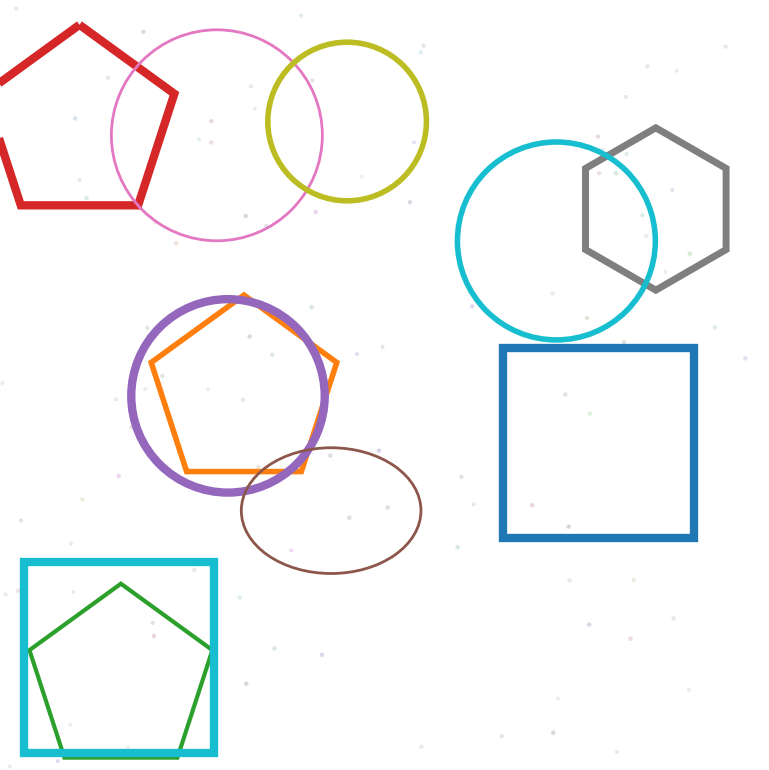[{"shape": "square", "thickness": 3, "radius": 0.62, "center": [0.777, 0.424]}, {"shape": "pentagon", "thickness": 2, "radius": 0.63, "center": [0.317, 0.49]}, {"shape": "pentagon", "thickness": 1.5, "radius": 0.62, "center": [0.157, 0.117]}, {"shape": "pentagon", "thickness": 3, "radius": 0.65, "center": [0.103, 0.838]}, {"shape": "circle", "thickness": 3, "radius": 0.63, "center": [0.296, 0.486]}, {"shape": "oval", "thickness": 1, "radius": 0.58, "center": [0.43, 0.337]}, {"shape": "circle", "thickness": 1, "radius": 0.69, "center": [0.282, 0.824]}, {"shape": "hexagon", "thickness": 2.5, "radius": 0.53, "center": [0.852, 0.729]}, {"shape": "circle", "thickness": 2, "radius": 0.52, "center": [0.451, 0.842]}, {"shape": "circle", "thickness": 2, "radius": 0.64, "center": [0.723, 0.687]}, {"shape": "square", "thickness": 3, "radius": 0.62, "center": [0.154, 0.146]}]